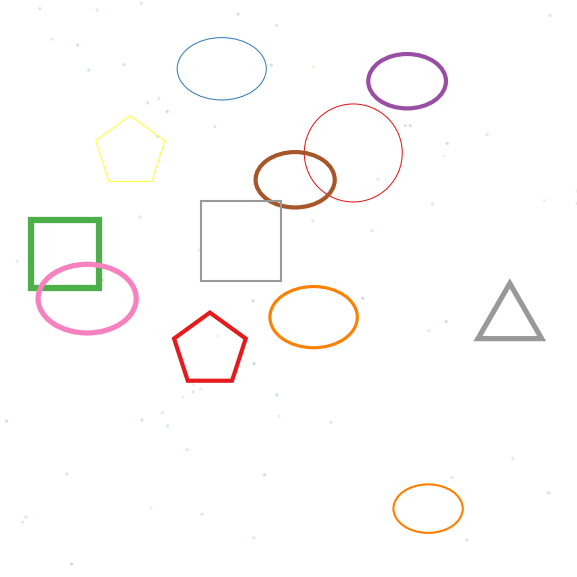[{"shape": "pentagon", "thickness": 2, "radius": 0.33, "center": [0.363, 0.393]}, {"shape": "circle", "thickness": 0.5, "radius": 0.42, "center": [0.612, 0.734]}, {"shape": "oval", "thickness": 0.5, "radius": 0.39, "center": [0.384, 0.88]}, {"shape": "square", "thickness": 3, "radius": 0.29, "center": [0.112, 0.56]}, {"shape": "oval", "thickness": 2, "radius": 0.34, "center": [0.705, 0.859]}, {"shape": "oval", "thickness": 1, "radius": 0.3, "center": [0.741, 0.118]}, {"shape": "oval", "thickness": 1.5, "radius": 0.38, "center": [0.543, 0.45]}, {"shape": "pentagon", "thickness": 0.5, "radius": 0.31, "center": [0.226, 0.736]}, {"shape": "oval", "thickness": 2, "radius": 0.34, "center": [0.511, 0.688]}, {"shape": "oval", "thickness": 2.5, "radius": 0.42, "center": [0.151, 0.482]}, {"shape": "square", "thickness": 1, "radius": 0.35, "center": [0.417, 0.582]}, {"shape": "triangle", "thickness": 2.5, "radius": 0.32, "center": [0.883, 0.445]}]